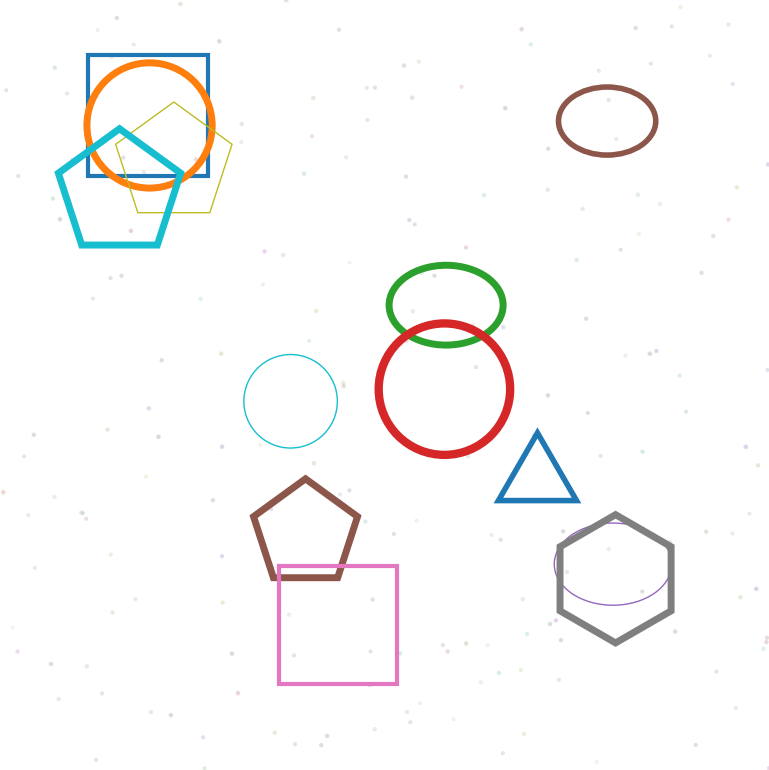[{"shape": "triangle", "thickness": 2, "radius": 0.29, "center": [0.698, 0.379]}, {"shape": "square", "thickness": 1.5, "radius": 0.39, "center": [0.192, 0.85]}, {"shape": "circle", "thickness": 2.5, "radius": 0.41, "center": [0.194, 0.837]}, {"shape": "oval", "thickness": 2.5, "radius": 0.37, "center": [0.579, 0.604]}, {"shape": "circle", "thickness": 3, "radius": 0.43, "center": [0.577, 0.495]}, {"shape": "oval", "thickness": 0.5, "radius": 0.38, "center": [0.796, 0.267]}, {"shape": "pentagon", "thickness": 2.5, "radius": 0.35, "center": [0.397, 0.307]}, {"shape": "oval", "thickness": 2, "radius": 0.32, "center": [0.788, 0.843]}, {"shape": "square", "thickness": 1.5, "radius": 0.38, "center": [0.439, 0.189]}, {"shape": "hexagon", "thickness": 2.5, "radius": 0.42, "center": [0.799, 0.248]}, {"shape": "pentagon", "thickness": 0.5, "radius": 0.4, "center": [0.226, 0.788]}, {"shape": "pentagon", "thickness": 2.5, "radius": 0.42, "center": [0.155, 0.749]}, {"shape": "circle", "thickness": 0.5, "radius": 0.3, "center": [0.377, 0.479]}]